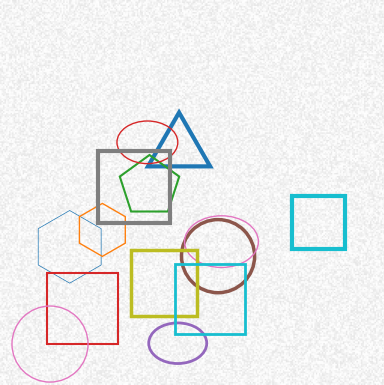[{"shape": "hexagon", "thickness": 0.5, "radius": 0.47, "center": [0.181, 0.359]}, {"shape": "triangle", "thickness": 3, "radius": 0.47, "center": [0.465, 0.614]}, {"shape": "hexagon", "thickness": 1, "radius": 0.34, "center": [0.266, 0.403]}, {"shape": "pentagon", "thickness": 1.5, "radius": 0.41, "center": [0.388, 0.516]}, {"shape": "oval", "thickness": 1, "radius": 0.4, "center": [0.383, 0.63]}, {"shape": "square", "thickness": 1.5, "radius": 0.46, "center": [0.215, 0.199]}, {"shape": "oval", "thickness": 2, "radius": 0.38, "center": [0.462, 0.108]}, {"shape": "circle", "thickness": 2.5, "radius": 0.47, "center": [0.566, 0.335]}, {"shape": "oval", "thickness": 1, "radius": 0.48, "center": [0.575, 0.372]}, {"shape": "circle", "thickness": 1, "radius": 0.49, "center": [0.13, 0.106]}, {"shape": "square", "thickness": 3, "radius": 0.47, "center": [0.347, 0.515]}, {"shape": "square", "thickness": 2.5, "radius": 0.43, "center": [0.427, 0.265]}, {"shape": "square", "thickness": 2, "radius": 0.46, "center": [0.546, 0.222]}, {"shape": "square", "thickness": 3, "radius": 0.34, "center": [0.827, 0.422]}]